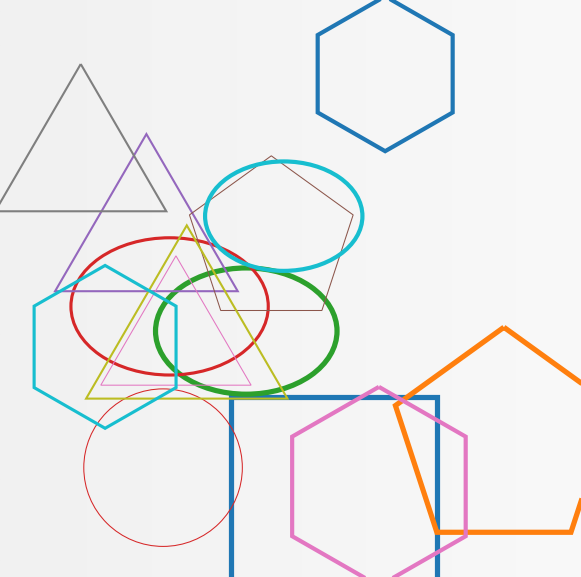[{"shape": "hexagon", "thickness": 2, "radius": 0.67, "center": [0.663, 0.871]}, {"shape": "square", "thickness": 2.5, "radius": 0.89, "center": [0.575, 0.134]}, {"shape": "pentagon", "thickness": 2.5, "radius": 0.98, "center": [0.867, 0.236]}, {"shape": "oval", "thickness": 2.5, "radius": 0.78, "center": [0.424, 0.426]}, {"shape": "oval", "thickness": 1.5, "radius": 0.85, "center": [0.292, 0.469]}, {"shape": "circle", "thickness": 0.5, "radius": 0.68, "center": [0.281, 0.189]}, {"shape": "triangle", "thickness": 1, "radius": 0.91, "center": [0.252, 0.586]}, {"shape": "pentagon", "thickness": 0.5, "radius": 0.74, "center": [0.467, 0.581]}, {"shape": "triangle", "thickness": 0.5, "radius": 0.75, "center": [0.303, 0.407]}, {"shape": "hexagon", "thickness": 2, "radius": 0.86, "center": [0.652, 0.157]}, {"shape": "triangle", "thickness": 1, "radius": 0.85, "center": [0.139, 0.718]}, {"shape": "triangle", "thickness": 1, "radius": 1.0, "center": [0.321, 0.409]}, {"shape": "hexagon", "thickness": 1.5, "radius": 0.7, "center": [0.181, 0.399]}, {"shape": "oval", "thickness": 2, "radius": 0.68, "center": [0.488, 0.625]}]